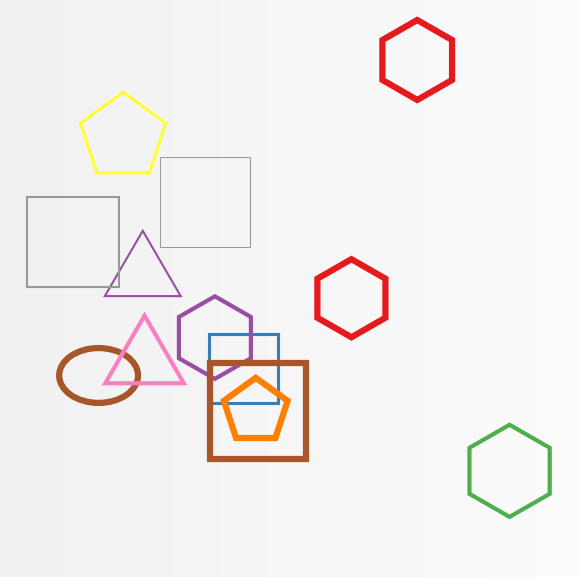[{"shape": "hexagon", "thickness": 3, "radius": 0.34, "center": [0.605, 0.483]}, {"shape": "hexagon", "thickness": 3, "radius": 0.35, "center": [0.718, 0.895]}, {"shape": "square", "thickness": 1.5, "radius": 0.3, "center": [0.419, 0.361]}, {"shape": "hexagon", "thickness": 2, "radius": 0.4, "center": [0.877, 0.184]}, {"shape": "triangle", "thickness": 1, "radius": 0.38, "center": [0.246, 0.524]}, {"shape": "hexagon", "thickness": 2, "radius": 0.36, "center": [0.37, 0.415]}, {"shape": "pentagon", "thickness": 3, "radius": 0.29, "center": [0.44, 0.287]}, {"shape": "pentagon", "thickness": 1.5, "radius": 0.39, "center": [0.212, 0.762]}, {"shape": "oval", "thickness": 3, "radius": 0.34, "center": [0.17, 0.349]}, {"shape": "square", "thickness": 3, "radius": 0.42, "center": [0.444, 0.287]}, {"shape": "triangle", "thickness": 2, "radius": 0.39, "center": [0.249, 0.375]}, {"shape": "square", "thickness": 1, "radius": 0.39, "center": [0.126, 0.58]}, {"shape": "square", "thickness": 0.5, "radius": 0.39, "center": [0.353, 0.649]}]